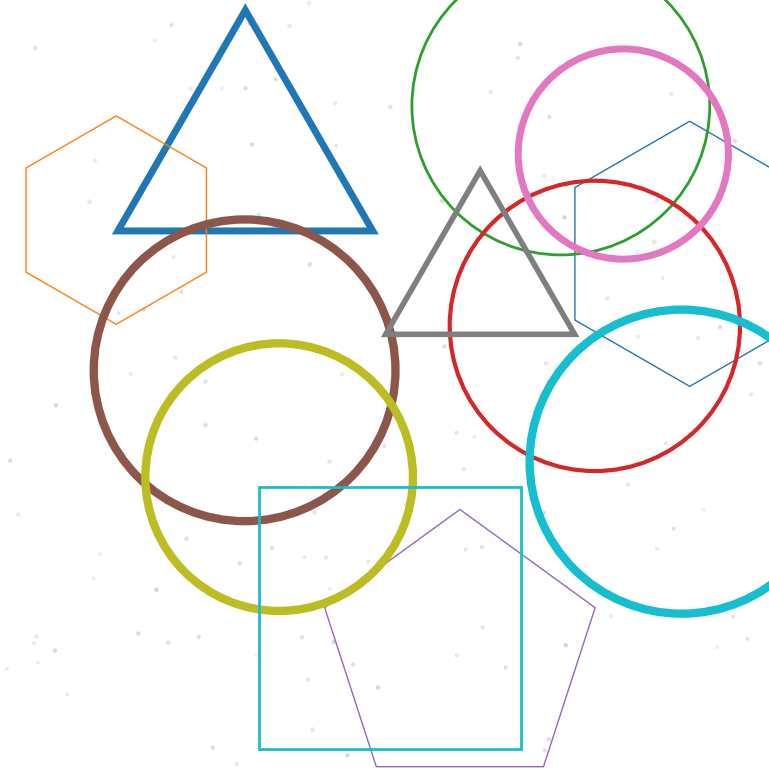[{"shape": "hexagon", "thickness": 0.5, "radius": 0.86, "center": [0.896, 0.67]}, {"shape": "triangle", "thickness": 2.5, "radius": 0.96, "center": [0.319, 0.796]}, {"shape": "hexagon", "thickness": 0.5, "radius": 0.68, "center": [0.151, 0.714]}, {"shape": "circle", "thickness": 1, "radius": 0.97, "center": [0.728, 0.862]}, {"shape": "circle", "thickness": 1.5, "radius": 0.94, "center": [0.773, 0.577]}, {"shape": "pentagon", "thickness": 0.5, "radius": 0.92, "center": [0.597, 0.154]}, {"shape": "circle", "thickness": 3, "radius": 0.98, "center": [0.318, 0.519]}, {"shape": "circle", "thickness": 2.5, "radius": 0.68, "center": [0.81, 0.8]}, {"shape": "triangle", "thickness": 2, "radius": 0.71, "center": [0.624, 0.637]}, {"shape": "circle", "thickness": 3, "radius": 0.87, "center": [0.363, 0.38]}, {"shape": "square", "thickness": 1, "radius": 0.85, "center": [0.506, 0.197]}, {"shape": "circle", "thickness": 3, "radius": 0.99, "center": [0.885, 0.4]}]